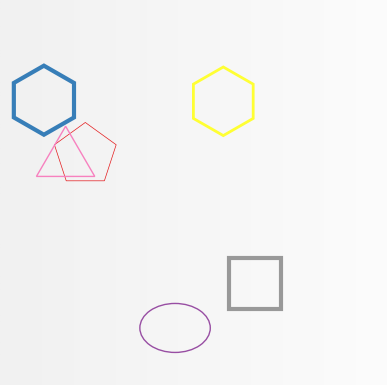[{"shape": "pentagon", "thickness": 0.5, "radius": 0.42, "center": [0.22, 0.598]}, {"shape": "hexagon", "thickness": 3, "radius": 0.45, "center": [0.113, 0.74]}, {"shape": "oval", "thickness": 1, "radius": 0.45, "center": [0.452, 0.148]}, {"shape": "hexagon", "thickness": 2, "radius": 0.45, "center": [0.576, 0.737]}, {"shape": "triangle", "thickness": 1, "radius": 0.43, "center": [0.169, 0.585]}, {"shape": "square", "thickness": 3, "radius": 0.34, "center": [0.659, 0.264]}]